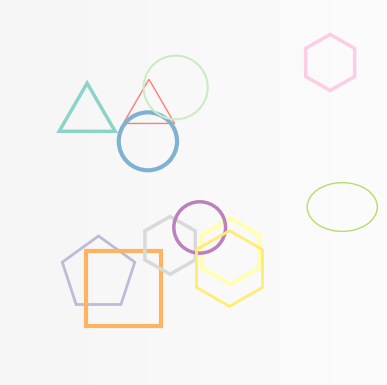[{"shape": "triangle", "thickness": 2.5, "radius": 0.42, "center": [0.225, 0.701]}, {"shape": "hexagon", "thickness": 3, "radius": 0.43, "center": [0.595, 0.347]}, {"shape": "pentagon", "thickness": 2, "radius": 0.49, "center": [0.254, 0.289]}, {"shape": "triangle", "thickness": 1, "radius": 0.38, "center": [0.384, 0.718]}, {"shape": "circle", "thickness": 3, "radius": 0.38, "center": [0.382, 0.633]}, {"shape": "square", "thickness": 3, "radius": 0.49, "center": [0.319, 0.251]}, {"shape": "oval", "thickness": 1, "radius": 0.45, "center": [0.883, 0.462]}, {"shape": "hexagon", "thickness": 2.5, "radius": 0.36, "center": [0.852, 0.838]}, {"shape": "hexagon", "thickness": 2.5, "radius": 0.38, "center": [0.439, 0.363]}, {"shape": "circle", "thickness": 2.5, "radius": 0.33, "center": [0.515, 0.409]}, {"shape": "circle", "thickness": 1.5, "radius": 0.41, "center": [0.453, 0.773]}, {"shape": "hexagon", "thickness": 2, "radius": 0.49, "center": [0.592, 0.303]}]